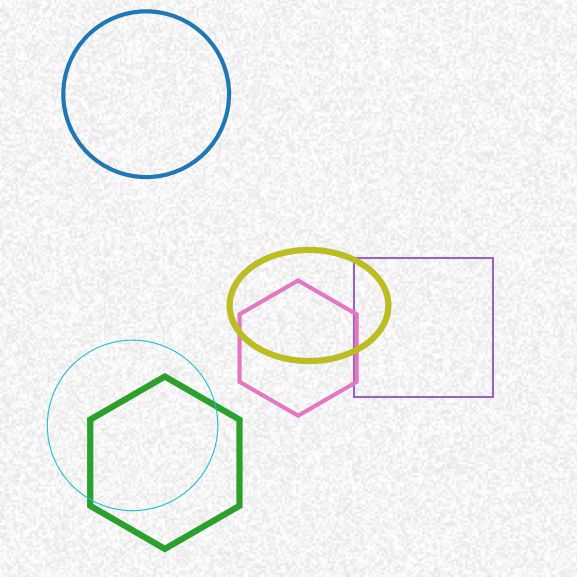[{"shape": "circle", "thickness": 2, "radius": 0.72, "center": [0.253, 0.836]}, {"shape": "hexagon", "thickness": 3, "radius": 0.75, "center": [0.285, 0.198]}, {"shape": "square", "thickness": 1, "radius": 0.6, "center": [0.733, 0.432]}, {"shape": "hexagon", "thickness": 2, "radius": 0.59, "center": [0.516, 0.396]}, {"shape": "oval", "thickness": 3, "radius": 0.69, "center": [0.535, 0.47]}, {"shape": "circle", "thickness": 0.5, "radius": 0.74, "center": [0.23, 0.262]}]